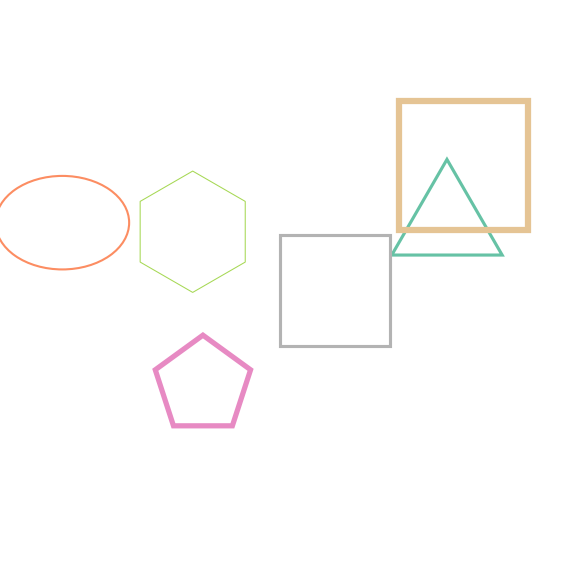[{"shape": "triangle", "thickness": 1.5, "radius": 0.55, "center": [0.774, 0.613]}, {"shape": "oval", "thickness": 1, "radius": 0.58, "center": [0.108, 0.614]}, {"shape": "pentagon", "thickness": 2.5, "radius": 0.43, "center": [0.351, 0.332]}, {"shape": "hexagon", "thickness": 0.5, "radius": 0.53, "center": [0.334, 0.598]}, {"shape": "square", "thickness": 3, "radius": 0.56, "center": [0.802, 0.713]}, {"shape": "square", "thickness": 1.5, "radius": 0.48, "center": [0.58, 0.496]}]